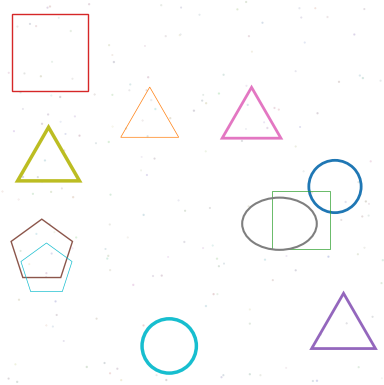[{"shape": "circle", "thickness": 2, "radius": 0.34, "center": [0.87, 0.516]}, {"shape": "triangle", "thickness": 0.5, "radius": 0.43, "center": [0.389, 0.687]}, {"shape": "square", "thickness": 0.5, "radius": 0.38, "center": [0.782, 0.43]}, {"shape": "square", "thickness": 1, "radius": 0.5, "center": [0.13, 0.864]}, {"shape": "triangle", "thickness": 2, "radius": 0.48, "center": [0.892, 0.142]}, {"shape": "pentagon", "thickness": 1, "radius": 0.42, "center": [0.109, 0.347]}, {"shape": "triangle", "thickness": 2, "radius": 0.44, "center": [0.653, 0.685]}, {"shape": "oval", "thickness": 1.5, "radius": 0.48, "center": [0.726, 0.419]}, {"shape": "triangle", "thickness": 2.5, "radius": 0.46, "center": [0.126, 0.577]}, {"shape": "circle", "thickness": 2.5, "radius": 0.35, "center": [0.44, 0.101]}, {"shape": "pentagon", "thickness": 0.5, "radius": 0.35, "center": [0.121, 0.299]}]